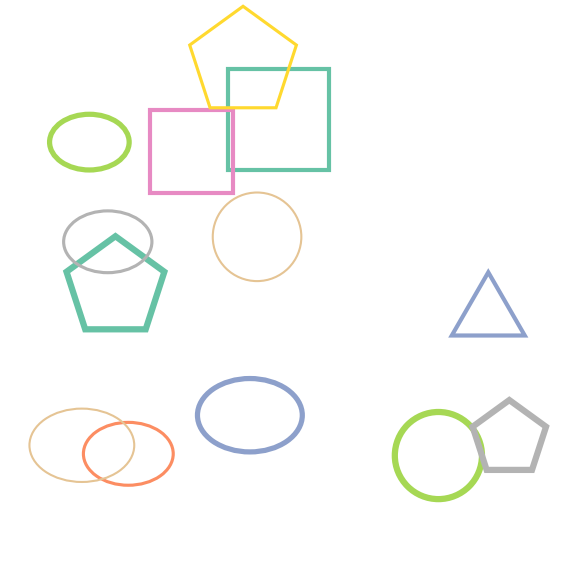[{"shape": "square", "thickness": 2, "radius": 0.44, "center": [0.482, 0.792]}, {"shape": "pentagon", "thickness": 3, "radius": 0.45, "center": [0.2, 0.501]}, {"shape": "oval", "thickness": 1.5, "radius": 0.39, "center": [0.222, 0.213]}, {"shape": "triangle", "thickness": 2, "radius": 0.36, "center": [0.846, 0.455]}, {"shape": "oval", "thickness": 2.5, "radius": 0.45, "center": [0.433, 0.28]}, {"shape": "square", "thickness": 2, "radius": 0.36, "center": [0.332, 0.737]}, {"shape": "oval", "thickness": 2.5, "radius": 0.34, "center": [0.155, 0.753]}, {"shape": "circle", "thickness": 3, "radius": 0.38, "center": [0.759, 0.21]}, {"shape": "pentagon", "thickness": 1.5, "radius": 0.49, "center": [0.421, 0.891]}, {"shape": "oval", "thickness": 1, "radius": 0.45, "center": [0.142, 0.228]}, {"shape": "circle", "thickness": 1, "radius": 0.38, "center": [0.445, 0.589]}, {"shape": "pentagon", "thickness": 3, "radius": 0.33, "center": [0.882, 0.24]}, {"shape": "oval", "thickness": 1.5, "radius": 0.38, "center": [0.187, 0.58]}]